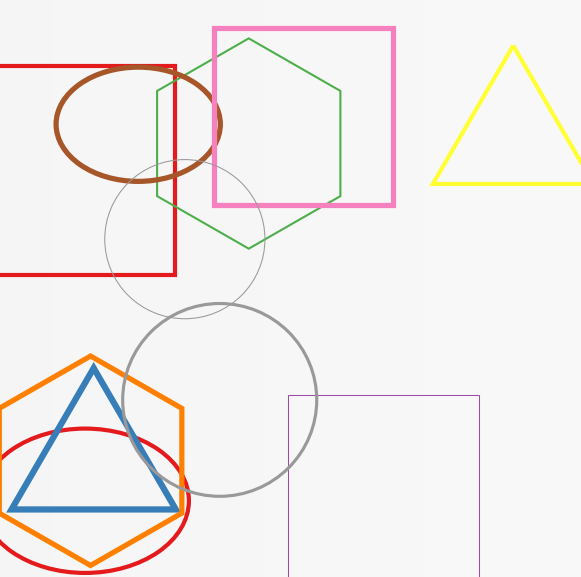[{"shape": "square", "thickness": 2, "radius": 0.9, "center": [0.12, 0.704]}, {"shape": "oval", "thickness": 2, "radius": 0.89, "center": [0.146, 0.132]}, {"shape": "triangle", "thickness": 3, "radius": 0.82, "center": [0.161, 0.199]}, {"shape": "hexagon", "thickness": 1, "radius": 0.91, "center": [0.428, 0.751]}, {"shape": "square", "thickness": 0.5, "radius": 0.82, "center": [0.66, 0.152]}, {"shape": "hexagon", "thickness": 2.5, "radius": 0.91, "center": [0.156, 0.201]}, {"shape": "triangle", "thickness": 2, "radius": 0.8, "center": [0.883, 0.76]}, {"shape": "oval", "thickness": 2.5, "radius": 0.71, "center": [0.238, 0.784]}, {"shape": "square", "thickness": 2.5, "radius": 0.77, "center": [0.522, 0.798]}, {"shape": "circle", "thickness": 0.5, "radius": 0.69, "center": [0.318, 0.585]}, {"shape": "circle", "thickness": 1.5, "radius": 0.83, "center": [0.378, 0.307]}]